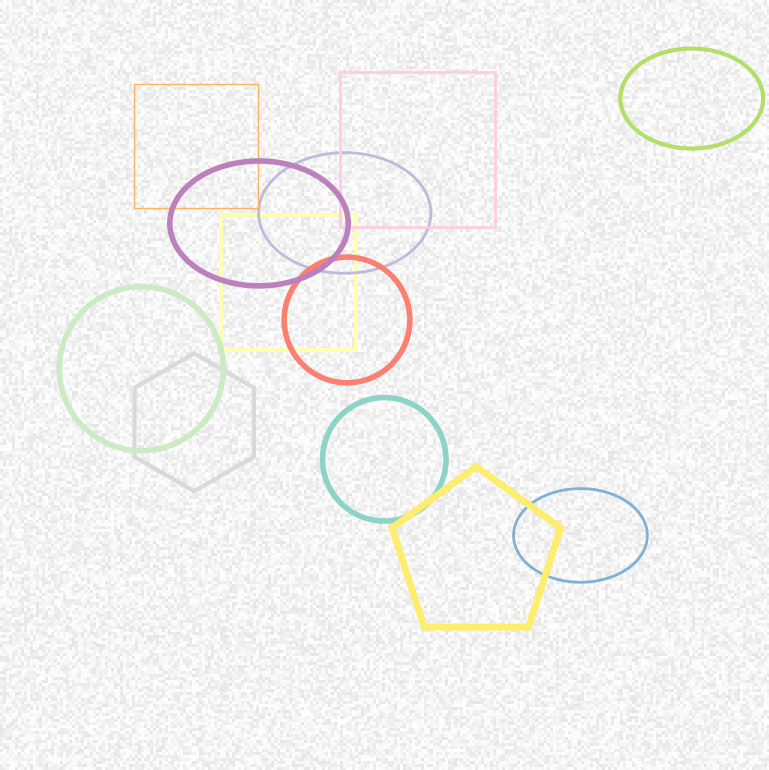[{"shape": "circle", "thickness": 2, "radius": 0.4, "center": [0.499, 0.404]}, {"shape": "square", "thickness": 1.5, "radius": 0.44, "center": [0.375, 0.633]}, {"shape": "oval", "thickness": 1, "radius": 0.56, "center": [0.448, 0.723]}, {"shape": "circle", "thickness": 2, "radius": 0.41, "center": [0.451, 0.584]}, {"shape": "oval", "thickness": 1, "radius": 0.43, "center": [0.754, 0.305]}, {"shape": "square", "thickness": 0.5, "radius": 0.4, "center": [0.255, 0.81]}, {"shape": "oval", "thickness": 1.5, "radius": 0.46, "center": [0.898, 0.872]}, {"shape": "square", "thickness": 1, "radius": 0.5, "center": [0.542, 0.806]}, {"shape": "hexagon", "thickness": 1.5, "radius": 0.45, "center": [0.252, 0.452]}, {"shape": "oval", "thickness": 2, "radius": 0.58, "center": [0.336, 0.71]}, {"shape": "circle", "thickness": 2, "radius": 0.53, "center": [0.184, 0.521]}, {"shape": "pentagon", "thickness": 2.5, "radius": 0.58, "center": [0.619, 0.279]}]